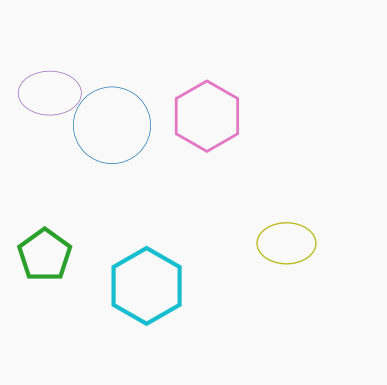[{"shape": "circle", "thickness": 0.5, "radius": 0.5, "center": [0.289, 0.675]}, {"shape": "pentagon", "thickness": 3, "radius": 0.35, "center": [0.115, 0.338]}, {"shape": "oval", "thickness": 0.5, "radius": 0.41, "center": [0.128, 0.758]}, {"shape": "hexagon", "thickness": 2, "radius": 0.46, "center": [0.534, 0.698]}, {"shape": "oval", "thickness": 1, "radius": 0.38, "center": [0.739, 0.368]}, {"shape": "hexagon", "thickness": 3, "radius": 0.49, "center": [0.378, 0.257]}]